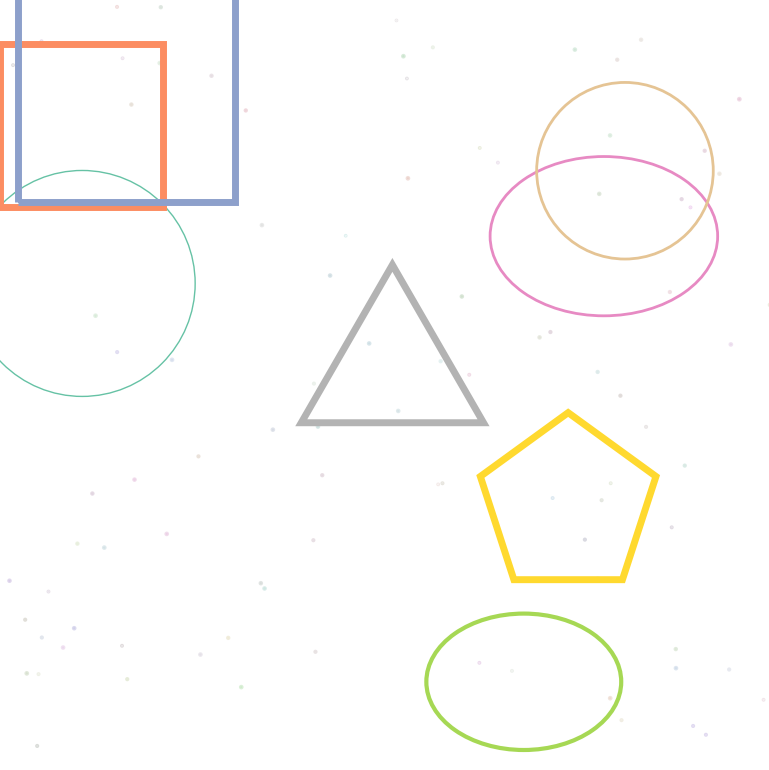[{"shape": "circle", "thickness": 0.5, "radius": 0.73, "center": [0.107, 0.632]}, {"shape": "square", "thickness": 2.5, "radius": 0.53, "center": [0.105, 0.837]}, {"shape": "square", "thickness": 2.5, "radius": 0.7, "center": [0.164, 0.878]}, {"shape": "oval", "thickness": 1, "radius": 0.74, "center": [0.784, 0.693]}, {"shape": "oval", "thickness": 1.5, "radius": 0.63, "center": [0.68, 0.115]}, {"shape": "pentagon", "thickness": 2.5, "radius": 0.6, "center": [0.738, 0.344]}, {"shape": "circle", "thickness": 1, "radius": 0.57, "center": [0.812, 0.778]}, {"shape": "triangle", "thickness": 2.5, "radius": 0.68, "center": [0.51, 0.519]}]